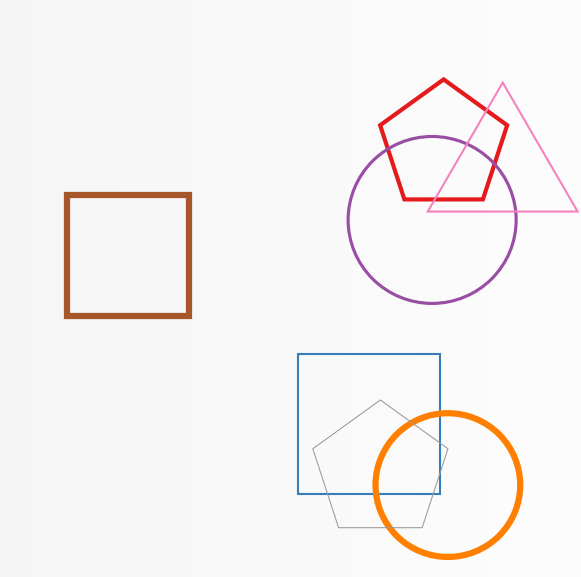[{"shape": "pentagon", "thickness": 2, "radius": 0.57, "center": [0.763, 0.747]}, {"shape": "square", "thickness": 1, "radius": 0.61, "center": [0.635, 0.265]}, {"shape": "circle", "thickness": 1.5, "radius": 0.72, "center": [0.743, 0.618]}, {"shape": "circle", "thickness": 3, "radius": 0.62, "center": [0.771, 0.159]}, {"shape": "square", "thickness": 3, "radius": 0.52, "center": [0.22, 0.557]}, {"shape": "triangle", "thickness": 1, "radius": 0.74, "center": [0.865, 0.707]}, {"shape": "pentagon", "thickness": 0.5, "radius": 0.61, "center": [0.654, 0.184]}]